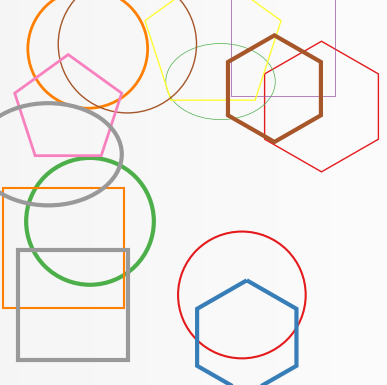[{"shape": "circle", "thickness": 1.5, "radius": 0.82, "center": [0.624, 0.234]}, {"shape": "hexagon", "thickness": 1, "radius": 0.85, "center": [0.83, 0.723]}, {"shape": "hexagon", "thickness": 3, "radius": 0.74, "center": [0.637, 0.124]}, {"shape": "oval", "thickness": 0.5, "radius": 0.71, "center": [0.569, 0.788]}, {"shape": "circle", "thickness": 3, "radius": 0.82, "center": [0.232, 0.425]}, {"shape": "square", "thickness": 0.5, "radius": 0.67, "center": [0.729, 0.886]}, {"shape": "circle", "thickness": 2, "radius": 0.77, "center": [0.226, 0.873]}, {"shape": "square", "thickness": 1.5, "radius": 0.78, "center": [0.163, 0.356]}, {"shape": "pentagon", "thickness": 1, "radius": 0.92, "center": [0.55, 0.889]}, {"shape": "hexagon", "thickness": 3, "radius": 0.69, "center": [0.708, 0.77]}, {"shape": "circle", "thickness": 1, "radius": 0.89, "center": [0.329, 0.885]}, {"shape": "pentagon", "thickness": 2, "radius": 0.73, "center": [0.176, 0.713]}, {"shape": "square", "thickness": 3, "radius": 0.71, "center": [0.188, 0.207]}, {"shape": "oval", "thickness": 3, "radius": 0.95, "center": [0.125, 0.599]}]